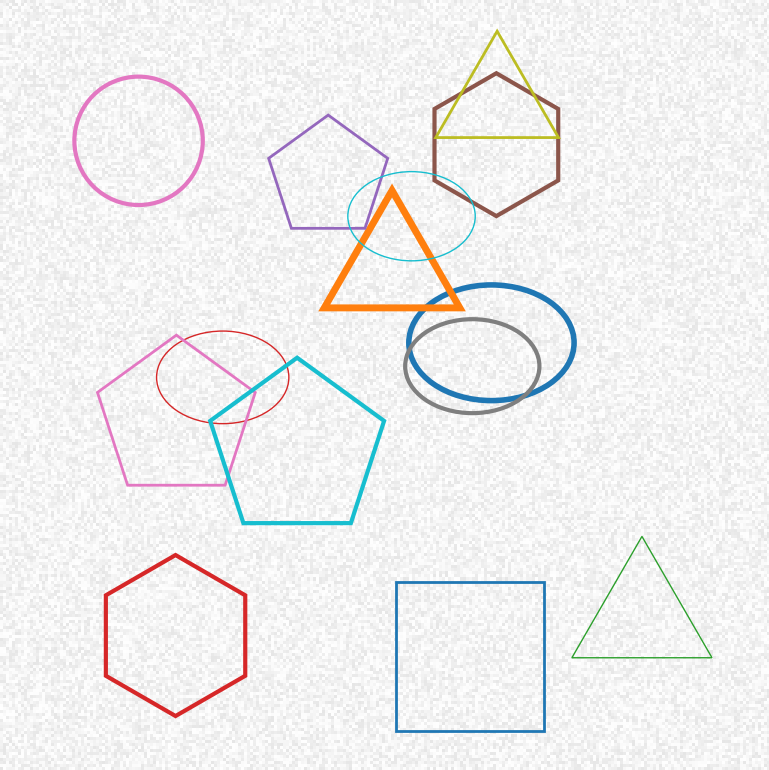[{"shape": "square", "thickness": 1, "radius": 0.48, "center": [0.611, 0.147]}, {"shape": "oval", "thickness": 2, "radius": 0.54, "center": [0.638, 0.555]}, {"shape": "triangle", "thickness": 2.5, "radius": 0.51, "center": [0.509, 0.651]}, {"shape": "triangle", "thickness": 0.5, "radius": 0.53, "center": [0.834, 0.198]}, {"shape": "oval", "thickness": 0.5, "radius": 0.43, "center": [0.289, 0.51]}, {"shape": "hexagon", "thickness": 1.5, "radius": 0.52, "center": [0.228, 0.175]}, {"shape": "pentagon", "thickness": 1, "radius": 0.41, "center": [0.426, 0.769]}, {"shape": "hexagon", "thickness": 1.5, "radius": 0.46, "center": [0.645, 0.812]}, {"shape": "circle", "thickness": 1.5, "radius": 0.42, "center": [0.18, 0.817]}, {"shape": "pentagon", "thickness": 1, "radius": 0.54, "center": [0.229, 0.457]}, {"shape": "oval", "thickness": 1.5, "radius": 0.44, "center": [0.613, 0.524]}, {"shape": "triangle", "thickness": 1, "radius": 0.46, "center": [0.646, 0.867]}, {"shape": "pentagon", "thickness": 1.5, "radius": 0.59, "center": [0.386, 0.417]}, {"shape": "oval", "thickness": 0.5, "radius": 0.41, "center": [0.534, 0.719]}]